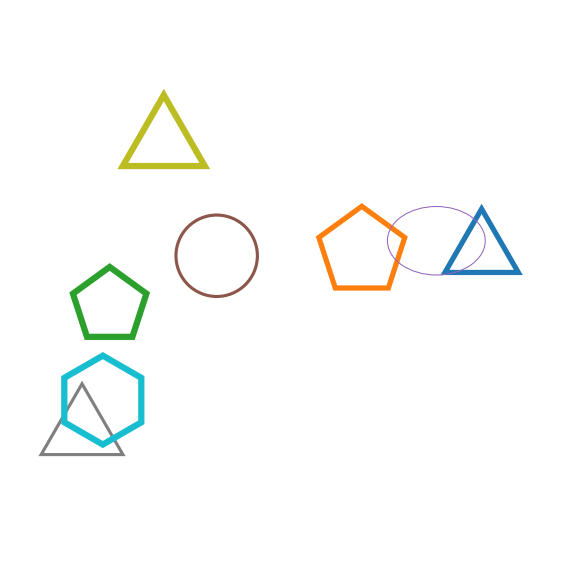[{"shape": "triangle", "thickness": 2.5, "radius": 0.37, "center": [0.834, 0.564]}, {"shape": "pentagon", "thickness": 2.5, "radius": 0.39, "center": [0.626, 0.564]}, {"shape": "pentagon", "thickness": 3, "radius": 0.33, "center": [0.19, 0.47]}, {"shape": "oval", "thickness": 0.5, "radius": 0.42, "center": [0.756, 0.582]}, {"shape": "circle", "thickness": 1.5, "radius": 0.35, "center": [0.375, 0.556]}, {"shape": "triangle", "thickness": 1.5, "radius": 0.41, "center": [0.142, 0.253]}, {"shape": "triangle", "thickness": 3, "radius": 0.41, "center": [0.284, 0.753]}, {"shape": "hexagon", "thickness": 3, "radius": 0.38, "center": [0.178, 0.306]}]